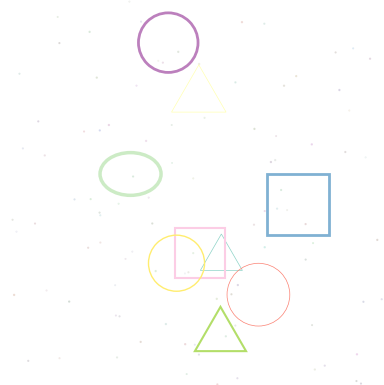[{"shape": "triangle", "thickness": 0.5, "radius": 0.32, "center": [0.575, 0.329]}, {"shape": "triangle", "thickness": 0.5, "radius": 0.41, "center": [0.516, 0.75]}, {"shape": "circle", "thickness": 0.5, "radius": 0.41, "center": [0.671, 0.235]}, {"shape": "square", "thickness": 2, "radius": 0.4, "center": [0.774, 0.47]}, {"shape": "triangle", "thickness": 1.5, "radius": 0.38, "center": [0.573, 0.126]}, {"shape": "square", "thickness": 1.5, "radius": 0.32, "center": [0.519, 0.342]}, {"shape": "circle", "thickness": 2, "radius": 0.39, "center": [0.437, 0.889]}, {"shape": "oval", "thickness": 2.5, "radius": 0.4, "center": [0.339, 0.548]}, {"shape": "circle", "thickness": 1, "radius": 0.36, "center": [0.459, 0.316]}]